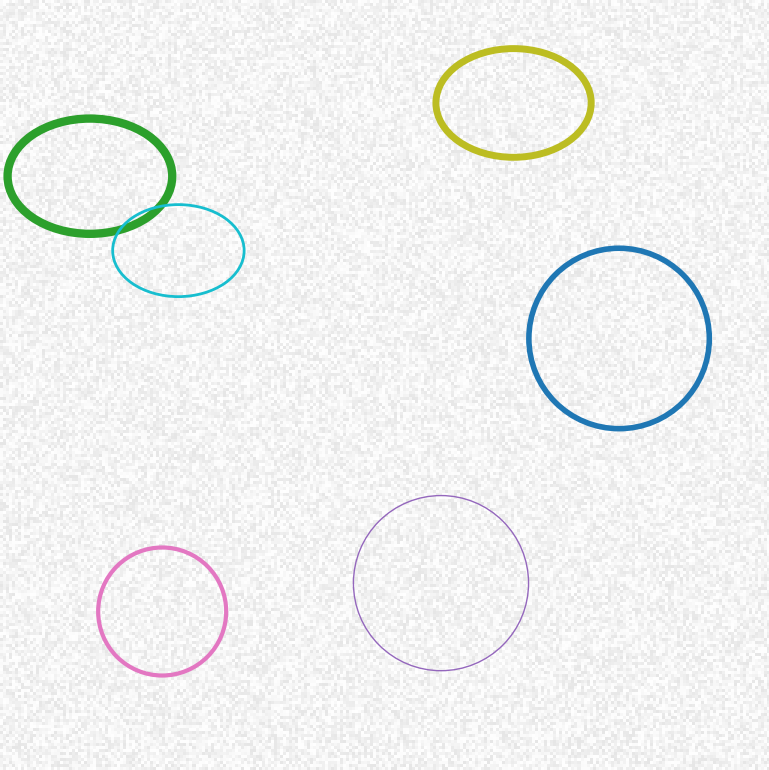[{"shape": "circle", "thickness": 2, "radius": 0.59, "center": [0.804, 0.56]}, {"shape": "oval", "thickness": 3, "radius": 0.53, "center": [0.117, 0.771]}, {"shape": "circle", "thickness": 0.5, "radius": 0.57, "center": [0.573, 0.243]}, {"shape": "circle", "thickness": 1.5, "radius": 0.42, "center": [0.211, 0.206]}, {"shape": "oval", "thickness": 2.5, "radius": 0.5, "center": [0.667, 0.866]}, {"shape": "oval", "thickness": 1, "radius": 0.43, "center": [0.232, 0.675]}]